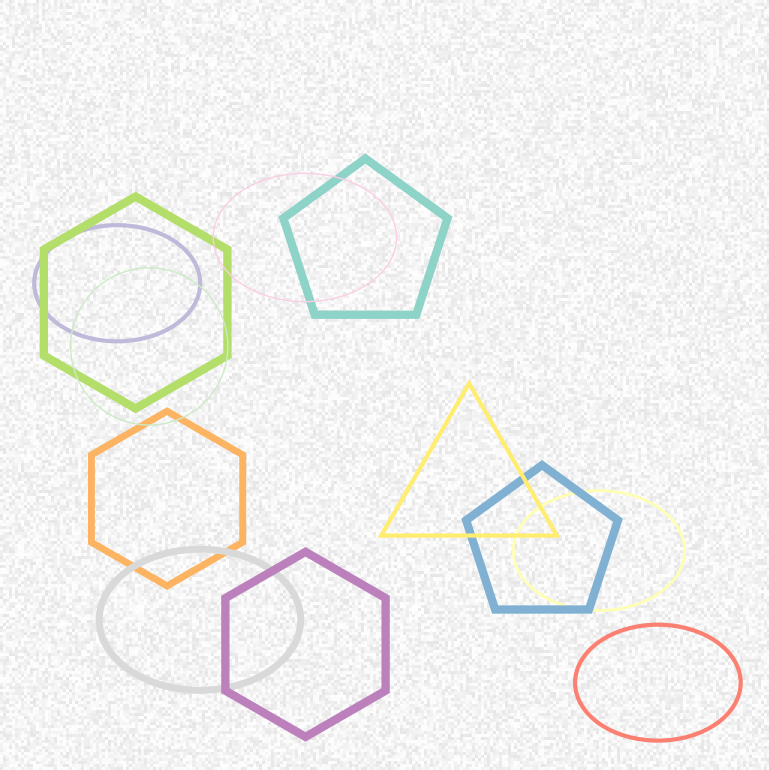[{"shape": "pentagon", "thickness": 3, "radius": 0.56, "center": [0.475, 0.682]}, {"shape": "oval", "thickness": 1, "radius": 0.56, "center": [0.778, 0.285]}, {"shape": "oval", "thickness": 1.5, "radius": 0.54, "center": [0.152, 0.632]}, {"shape": "oval", "thickness": 1.5, "radius": 0.54, "center": [0.854, 0.113]}, {"shape": "pentagon", "thickness": 3, "radius": 0.52, "center": [0.704, 0.292]}, {"shape": "hexagon", "thickness": 2.5, "radius": 0.57, "center": [0.217, 0.352]}, {"shape": "hexagon", "thickness": 3, "radius": 0.69, "center": [0.176, 0.607]}, {"shape": "oval", "thickness": 0.5, "radius": 0.6, "center": [0.396, 0.692]}, {"shape": "oval", "thickness": 2.5, "radius": 0.65, "center": [0.26, 0.195]}, {"shape": "hexagon", "thickness": 3, "radius": 0.6, "center": [0.397, 0.163]}, {"shape": "circle", "thickness": 0.5, "radius": 0.51, "center": [0.194, 0.55]}, {"shape": "triangle", "thickness": 1.5, "radius": 0.66, "center": [0.609, 0.37]}]